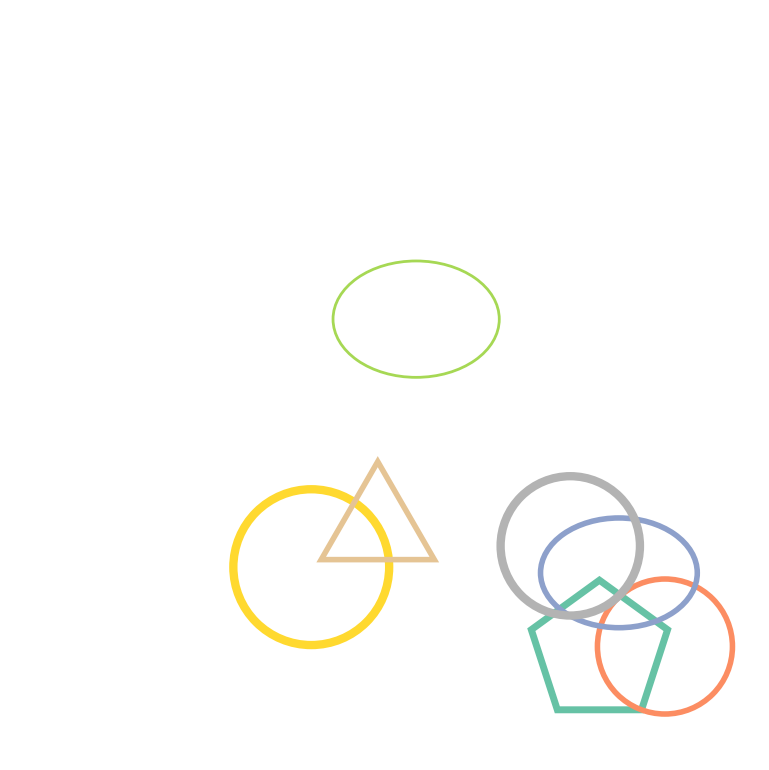[{"shape": "pentagon", "thickness": 2.5, "radius": 0.47, "center": [0.778, 0.153]}, {"shape": "circle", "thickness": 2, "radius": 0.44, "center": [0.864, 0.16]}, {"shape": "oval", "thickness": 2, "radius": 0.51, "center": [0.804, 0.256]}, {"shape": "oval", "thickness": 1, "radius": 0.54, "center": [0.54, 0.586]}, {"shape": "circle", "thickness": 3, "radius": 0.51, "center": [0.404, 0.263]}, {"shape": "triangle", "thickness": 2, "radius": 0.42, "center": [0.491, 0.316]}, {"shape": "circle", "thickness": 3, "radius": 0.45, "center": [0.741, 0.291]}]